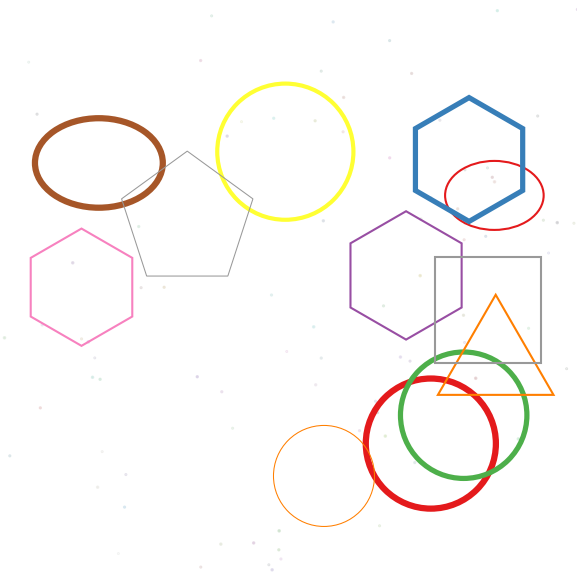[{"shape": "circle", "thickness": 3, "radius": 0.56, "center": [0.746, 0.231]}, {"shape": "oval", "thickness": 1, "radius": 0.43, "center": [0.856, 0.661]}, {"shape": "hexagon", "thickness": 2.5, "radius": 0.54, "center": [0.812, 0.723]}, {"shape": "circle", "thickness": 2.5, "radius": 0.55, "center": [0.803, 0.28]}, {"shape": "hexagon", "thickness": 1, "radius": 0.56, "center": [0.703, 0.522]}, {"shape": "triangle", "thickness": 1, "radius": 0.58, "center": [0.858, 0.373]}, {"shape": "circle", "thickness": 0.5, "radius": 0.44, "center": [0.561, 0.175]}, {"shape": "circle", "thickness": 2, "radius": 0.59, "center": [0.494, 0.736]}, {"shape": "oval", "thickness": 3, "radius": 0.55, "center": [0.171, 0.717]}, {"shape": "hexagon", "thickness": 1, "radius": 0.51, "center": [0.141, 0.502]}, {"shape": "pentagon", "thickness": 0.5, "radius": 0.6, "center": [0.324, 0.618]}, {"shape": "square", "thickness": 1, "radius": 0.46, "center": [0.845, 0.462]}]